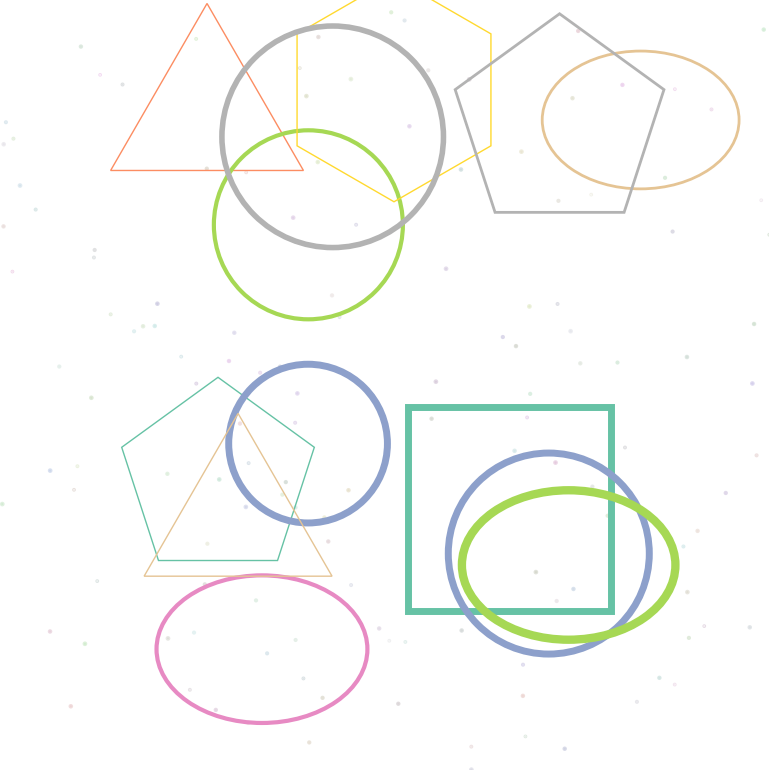[{"shape": "pentagon", "thickness": 0.5, "radius": 0.66, "center": [0.283, 0.378]}, {"shape": "square", "thickness": 2.5, "radius": 0.66, "center": [0.662, 0.339]}, {"shape": "triangle", "thickness": 0.5, "radius": 0.72, "center": [0.269, 0.851]}, {"shape": "circle", "thickness": 2.5, "radius": 0.52, "center": [0.4, 0.424]}, {"shape": "circle", "thickness": 2.5, "radius": 0.65, "center": [0.713, 0.281]}, {"shape": "oval", "thickness": 1.5, "radius": 0.68, "center": [0.34, 0.157]}, {"shape": "circle", "thickness": 1.5, "radius": 0.61, "center": [0.4, 0.708]}, {"shape": "oval", "thickness": 3, "radius": 0.69, "center": [0.739, 0.266]}, {"shape": "hexagon", "thickness": 0.5, "radius": 0.73, "center": [0.512, 0.883]}, {"shape": "triangle", "thickness": 0.5, "radius": 0.7, "center": [0.309, 0.322]}, {"shape": "oval", "thickness": 1, "radius": 0.64, "center": [0.832, 0.844]}, {"shape": "pentagon", "thickness": 1, "radius": 0.71, "center": [0.727, 0.84]}, {"shape": "circle", "thickness": 2, "radius": 0.72, "center": [0.432, 0.822]}]